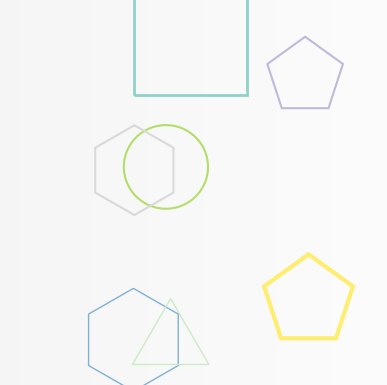[{"shape": "square", "thickness": 2, "radius": 0.73, "center": [0.492, 0.9]}, {"shape": "pentagon", "thickness": 1.5, "radius": 0.51, "center": [0.787, 0.802]}, {"shape": "hexagon", "thickness": 1, "radius": 0.67, "center": [0.344, 0.117]}, {"shape": "circle", "thickness": 1.5, "radius": 0.54, "center": [0.428, 0.566]}, {"shape": "hexagon", "thickness": 1.5, "radius": 0.58, "center": [0.347, 0.558]}, {"shape": "triangle", "thickness": 1, "radius": 0.57, "center": [0.44, 0.11]}, {"shape": "pentagon", "thickness": 3, "radius": 0.6, "center": [0.796, 0.219]}]